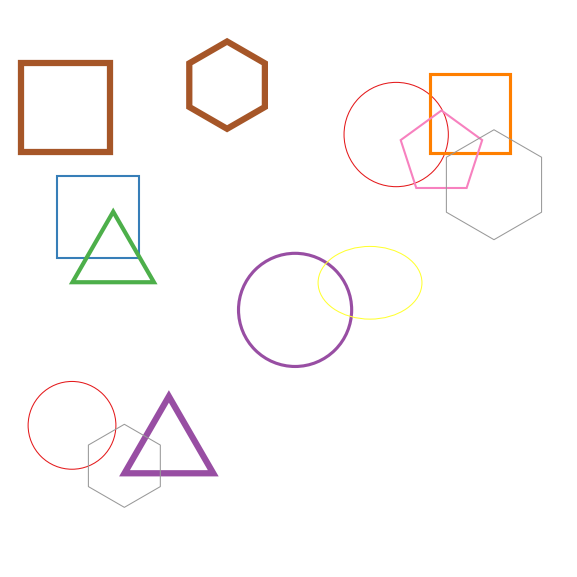[{"shape": "circle", "thickness": 0.5, "radius": 0.45, "center": [0.686, 0.766]}, {"shape": "circle", "thickness": 0.5, "radius": 0.38, "center": [0.125, 0.263]}, {"shape": "square", "thickness": 1, "radius": 0.35, "center": [0.17, 0.623]}, {"shape": "triangle", "thickness": 2, "radius": 0.41, "center": [0.196, 0.551]}, {"shape": "circle", "thickness": 1.5, "radius": 0.49, "center": [0.511, 0.463]}, {"shape": "triangle", "thickness": 3, "radius": 0.44, "center": [0.292, 0.224]}, {"shape": "square", "thickness": 1.5, "radius": 0.34, "center": [0.814, 0.803]}, {"shape": "oval", "thickness": 0.5, "radius": 0.45, "center": [0.641, 0.509]}, {"shape": "hexagon", "thickness": 3, "radius": 0.38, "center": [0.393, 0.852]}, {"shape": "square", "thickness": 3, "radius": 0.39, "center": [0.113, 0.813]}, {"shape": "pentagon", "thickness": 1, "radius": 0.37, "center": [0.764, 0.734]}, {"shape": "hexagon", "thickness": 0.5, "radius": 0.48, "center": [0.855, 0.679]}, {"shape": "hexagon", "thickness": 0.5, "radius": 0.36, "center": [0.215, 0.193]}]